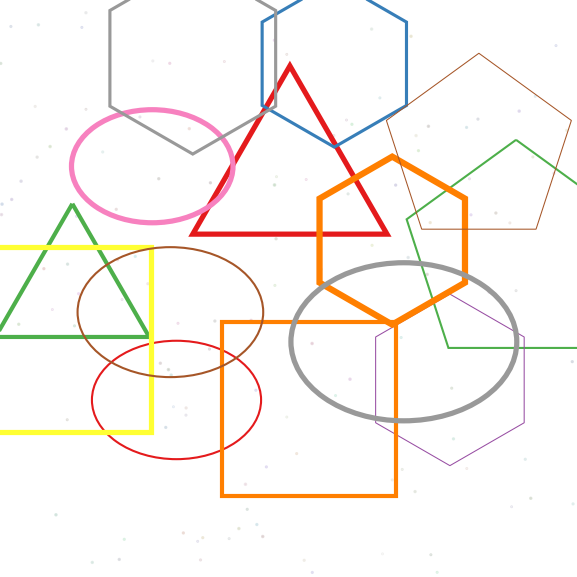[{"shape": "triangle", "thickness": 2.5, "radius": 0.97, "center": [0.502, 0.691]}, {"shape": "oval", "thickness": 1, "radius": 0.73, "center": [0.306, 0.307]}, {"shape": "hexagon", "thickness": 1.5, "radius": 0.72, "center": [0.579, 0.889]}, {"shape": "triangle", "thickness": 2, "radius": 0.77, "center": [0.125, 0.493]}, {"shape": "pentagon", "thickness": 1, "radius": 1.0, "center": [0.894, 0.558]}, {"shape": "hexagon", "thickness": 0.5, "radius": 0.74, "center": [0.779, 0.341]}, {"shape": "hexagon", "thickness": 3, "radius": 0.73, "center": [0.679, 0.582]}, {"shape": "square", "thickness": 2, "radius": 0.75, "center": [0.535, 0.29]}, {"shape": "square", "thickness": 2.5, "radius": 0.8, "center": [0.101, 0.412]}, {"shape": "pentagon", "thickness": 0.5, "radius": 0.84, "center": [0.829, 0.739]}, {"shape": "oval", "thickness": 1, "radius": 0.8, "center": [0.295, 0.459]}, {"shape": "oval", "thickness": 2.5, "radius": 0.7, "center": [0.264, 0.711]}, {"shape": "hexagon", "thickness": 1.5, "radius": 0.83, "center": [0.334, 0.898]}, {"shape": "oval", "thickness": 2.5, "radius": 0.98, "center": [0.699, 0.407]}]